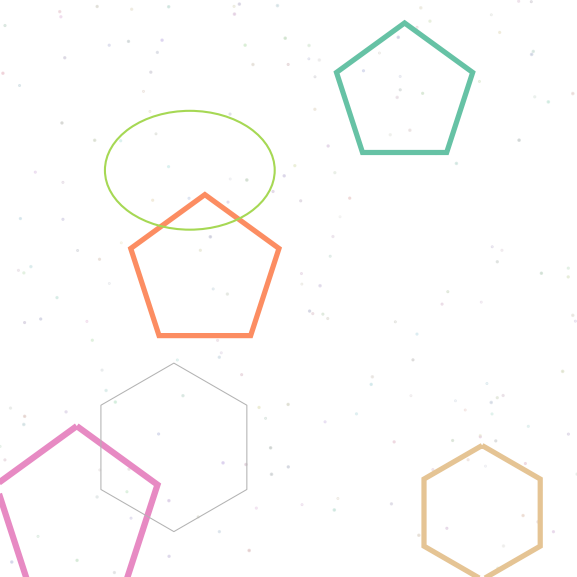[{"shape": "pentagon", "thickness": 2.5, "radius": 0.62, "center": [0.701, 0.835]}, {"shape": "pentagon", "thickness": 2.5, "radius": 0.67, "center": [0.355, 0.527]}, {"shape": "pentagon", "thickness": 3, "radius": 0.73, "center": [0.133, 0.114]}, {"shape": "oval", "thickness": 1, "radius": 0.73, "center": [0.329, 0.704]}, {"shape": "hexagon", "thickness": 2.5, "radius": 0.58, "center": [0.835, 0.112]}, {"shape": "hexagon", "thickness": 0.5, "radius": 0.73, "center": [0.301, 0.224]}]